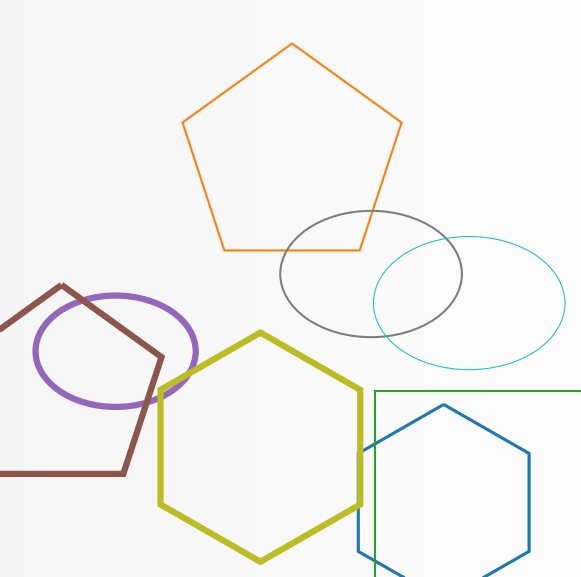[{"shape": "hexagon", "thickness": 1.5, "radius": 0.85, "center": [0.763, 0.129]}, {"shape": "pentagon", "thickness": 1, "radius": 0.99, "center": [0.502, 0.726]}, {"shape": "square", "thickness": 1, "radius": 0.93, "center": [0.831, 0.137]}, {"shape": "oval", "thickness": 3, "radius": 0.69, "center": [0.199, 0.391]}, {"shape": "pentagon", "thickness": 3, "radius": 0.9, "center": [0.106, 0.325]}, {"shape": "oval", "thickness": 1, "radius": 0.78, "center": [0.638, 0.525]}, {"shape": "hexagon", "thickness": 3, "radius": 0.99, "center": [0.448, 0.225]}, {"shape": "oval", "thickness": 0.5, "radius": 0.82, "center": [0.807, 0.474]}]